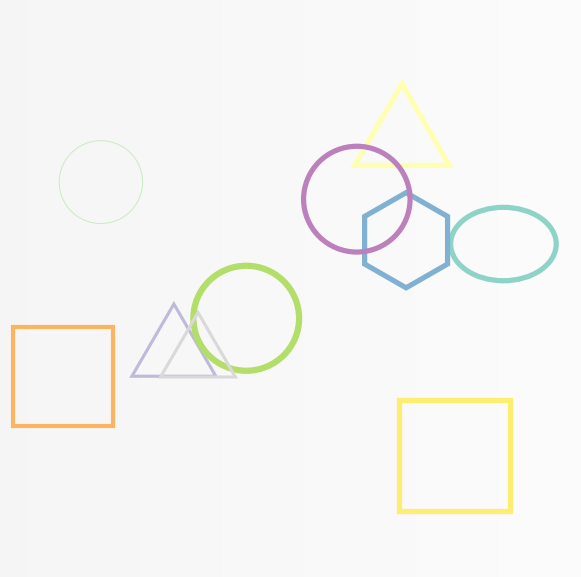[{"shape": "oval", "thickness": 2.5, "radius": 0.45, "center": [0.866, 0.577]}, {"shape": "triangle", "thickness": 2.5, "radius": 0.47, "center": [0.692, 0.76]}, {"shape": "triangle", "thickness": 1.5, "radius": 0.42, "center": [0.299, 0.389]}, {"shape": "hexagon", "thickness": 2.5, "radius": 0.41, "center": [0.699, 0.583]}, {"shape": "square", "thickness": 2, "radius": 0.43, "center": [0.108, 0.347]}, {"shape": "circle", "thickness": 3, "radius": 0.45, "center": [0.424, 0.448]}, {"shape": "triangle", "thickness": 1.5, "radius": 0.37, "center": [0.341, 0.384]}, {"shape": "circle", "thickness": 2.5, "radius": 0.46, "center": [0.614, 0.654]}, {"shape": "circle", "thickness": 0.5, "radius": 0.36, "center": [0.174, 0.684]}, {"shape": "square", "thickness": 2.5, "radius": 0.48, "center": [0.782, 0.211]}]